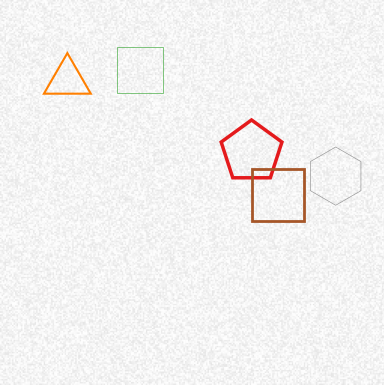[{"shape": "pentagon", "thickness": 2.5, "radius": 0.41, "center": [0.653, 0.605]}, {"shape": "square", "thickness": 0.5, "radius": 0.3, "center": [0.365, 0.818]}, {"shape": "triangle", "thickness": 1.5, "radius": 0.35, "center": [0.175, 0.792]}, {"shape": "square", "thickness": 2, "radius": 0.34, "center": [0.722, 0.492]}, {"shape": "hexagon", "thickness": 0.5, "radius": 0.38, "center": [0.872, 0.543]}]